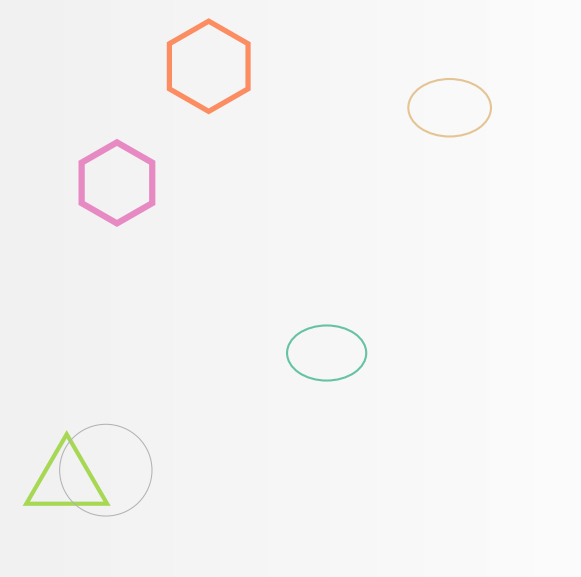[{"shape": "oval", "thickness": 1, "radius": 0.34, "center": [0.562, 0.388]}, {"shape": "hexagon", "thickness": 2.5, "radius": 0.39, "center": [0.359, 0.884]}, {"shape": "hexagon", "thickness": 3, "radius": 0.35, "center": [0.201, 0.682]}, {"shape": "triangle", "thickness": 2, "radius": 0.4, "center": [0.115, 0.167]}, {"shape": "oval", "thickness": 1, "radius": 0.36, "center": [0.774, 0.813]}, {"shape": "circle", "thickness": 0.5, "radius": 0.4, "center": [0.182, 0.185]}]